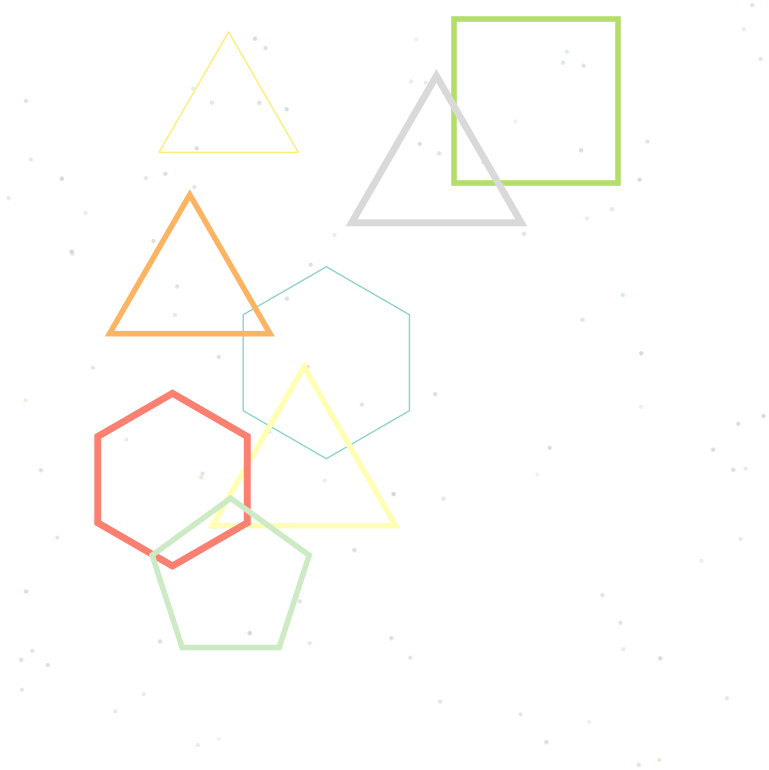[{"shape": "hexagon", "thickness": 0.5, "radius": 0.62, "center": [0.424, 0.529]}, {"shape": "triangle", "thickness": 2, "radius": 0.69, "center": [0.395, 0.386]}, {"shape": "hexagon", "thickness": 2.5, "radius": 0.56, "center": [0.224, 0.377]}, {"shape": "triangle", "thickness": 2, "radius": 0.6, "center": [0.246, 0.627]}, {"shape": "square", "thickness": 2, "radius": 0.53, "center": [0.696, 0.869]}, {"shape": "triangle", "thickness": 2.5, "radius": 0.64, "center": [0.567, 0.774]}, {"shape": "pentagon", "thickness": 2, "radius": 0.54, "center": [0.3, 0.246]}, {"shape": "triangle", "thickness": 0.5, "radius": 0.52, "center": [0.297, 0.854]}]